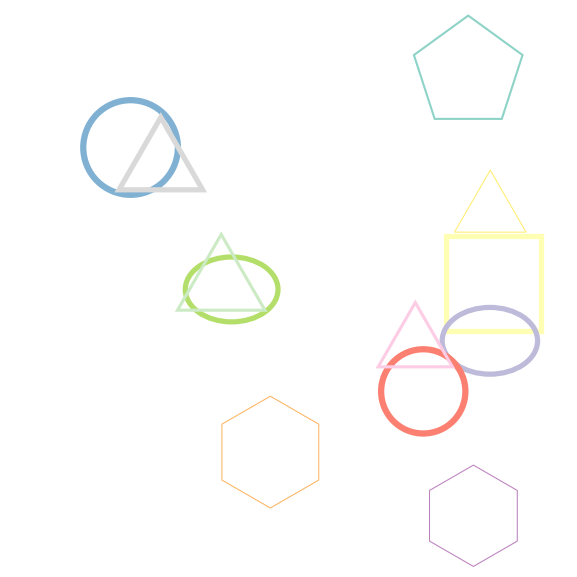[{"shape": "pentagon", "thickness": 1, "radius": 0.49, "center": [0.811, 0.873]}, {"shape": "square", "thickness": 2.5, "radius": 0.41, "center": [0.855, 0.509]}, {"shape": "oval", "thickness": 2.5, "radius": 0.41, "center": [0.848, 0.409]}, {"shape": "circle", "thickness": 3, "radius": 0.36, "center": [0.733, 0.321]}, {"shape": "circle", "thickness": 3, "radius": 0.41, "center": [0.226, 0.744]}, {"shape": "hexagon", "thickness": 0.5, "radius": 0.48, "center": [0.468, 0.216]}, {"shape": "oval", "thickness": 2.5, "radius": 0.4, "center": [0.401, 0.498]}, {"shape": "triangle", "thickness": 1.5, "radius": 0.37, "center": [0.719, 0.401]}, {"shape": "triangle", "thickness": 2.5, "radius": 0.42, "center": [0.278, 0.712]}, {"shape": "hexagon", "thickness": 0.5, "radius": 0.44, "center": [0.82, 0.106]}, {"shape": "triangle", "thickness": 1.5, "radius": 0.44, "center": [0.383, 0.506]}, {"shape": "triangle", "thickness": 0.5, "radius": 0.36, "center": [0.849, 0.633]}]